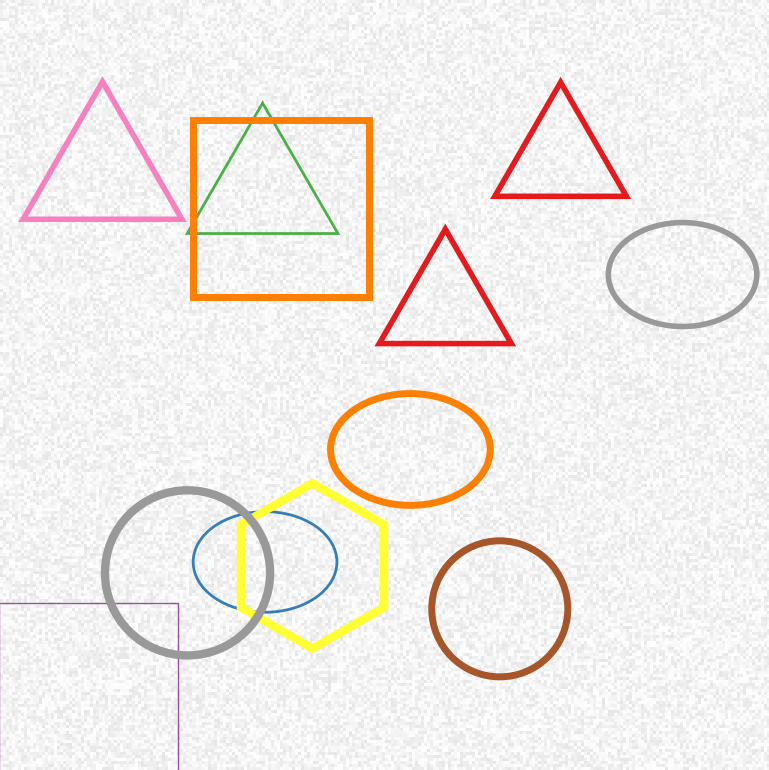[{"shape": "triangle", "thickness": 2, "radius": 0.49, "center": [0.728, 0.794]}, {"shape": "triangle", "thickness": 2, "radius": 0.5, "center": [0.578, 0.603]}, {"shape": "oval", "thickness": 1, "radius": 0.47, "center": [0.344, 0.27]}, {"shape": "triangle", "thickness": 1, "radius": 0.56, "center": [0.341, 0.753]}, {"shape": "square", "thickness": 0.5, "radius": 0.58, "center": [0.115, 0.101]}, {"shape": "square", "thickness": 2.5, "radius": 0.57, "center": [0.365, 0.729]}, {"shape": "oval", "thickness": 2.5, "radius": 0.52, "center": [0.533, 0.416]}, {"shape": "hexagon", "thickness": 3, "radius": 0.54, "center": [0.406, 0.265]}, {"shape": "circle", "thickness": 2.5, "radius": 0.44, "center": [0.649, 0.209]}, {"shape": "triangle", "thickness": 2, "radius": 0.6, "center": [0.133, 0.775]}, {"shape": "circle", "thickness": 3, "radius": 0.54, "center": [0.244, 0.256]}, {"shape": "oval", "thickness": 2, "radius": 0.48, "center": [0.886, 0.643]}]